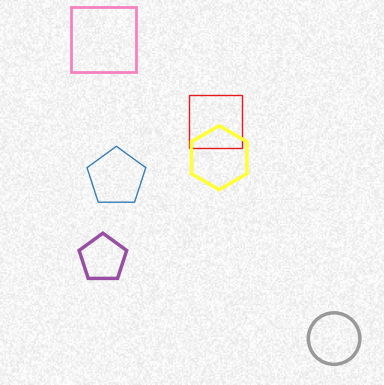[{"shape": "square", "thickness": 1, "radius": 0.34, "center": [0.56, 0.684]}, {"shape": "pentagon", "thickness": 1, "radius": 0.4, "center": [0.302, 0.54]}, {"shape": "pentagon", "thickness": 2.5, "radius": 0.32, "center": [0.267, 0.329]}, {"shape": "hexagon", "thickness": 2.5, "radius": 0.42, "center": [0.569, 0.59]}, {"shape": "square", "thickness": 2, "radius": 0.42, "center": [0.27, 0.897]}, {"shape": "circle", "thickness": 2.5, "radius": 0.33, "center": [0.868, 0.121]}]